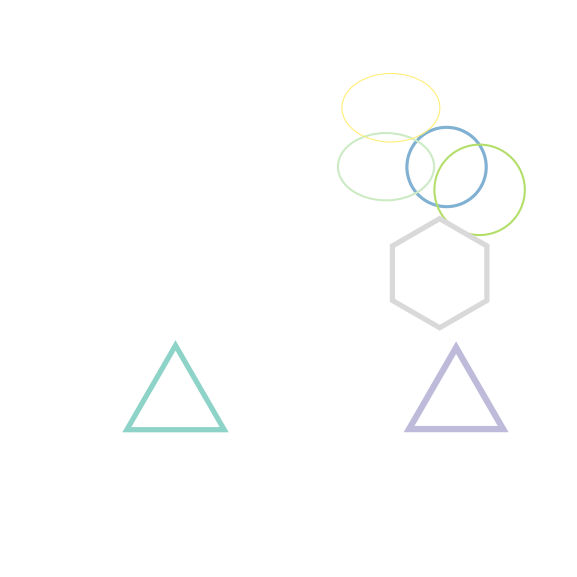[{"shape": "triangle", "thickness": 2.5, "radius": 0.49, "center": [0.304, 0.304]}, {"shape": "triangle", "thickness": 3, "radius": 0.47, "center": [0.79, 0.303]}, {"shape": "circle", "thickness": 1.5, "radius": 0.34, "center": [0.773, 0.71]}, {"shape": "circle", "thickness": 1, "radius": 0.39, "center": [0.83, 0.67]}, {"shape": "hexagon", "thickness": 2.5, "radius": 0.47, "center": [0.761, 0.526]}, {"shape": "oval", "thickness": 1, "radius": 0.42, "center": [0.668, 0.71]}, {"shape": "oval", "thickness": 0.5, "radius": 0.42, "center": [0.677, 0.813]}]